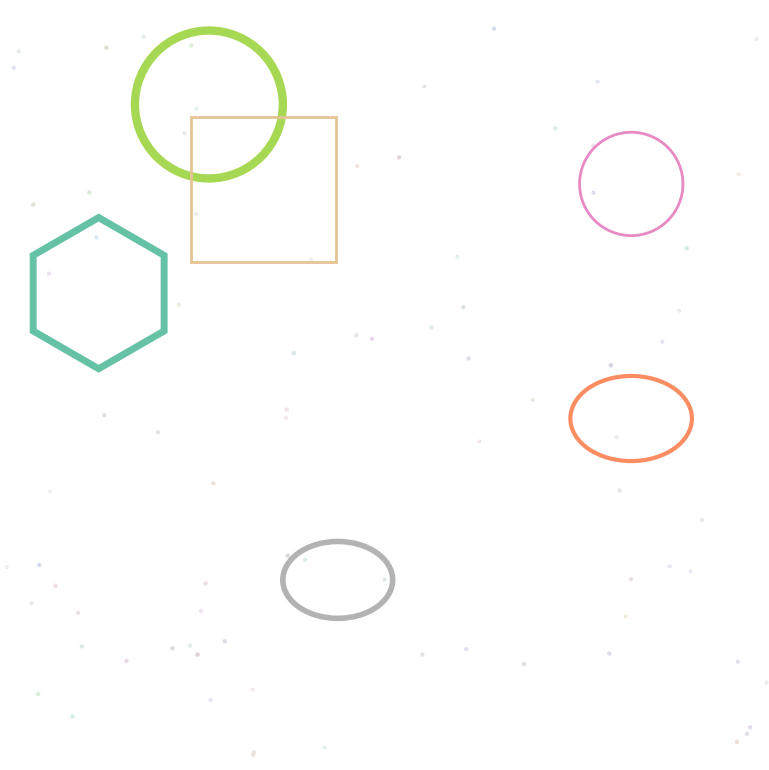[{"shape": "hexagon", "thickness": 2.5, "radius": 0.49, "center": [0.128, 0.619]}, {"shape": "oval", "thickness": 1.5, "radius": 0.39, "center": [0.82, 0.456]}, {"shape": "circle", "thickness": 1, "radius": 0.34, "center": [0.82, 0.761]}, {"shape": "circle", "thickness": 3, "radius": 0.48, "center": [0.271, 0.864]}, {"shape": "square", "thickness": 1, "radius": 0.47, "center": [0.342, 0.754]}, {"shape": "oval", "thickness": 2, "radius": 0.36, "center": [0.439, 0.247]}]